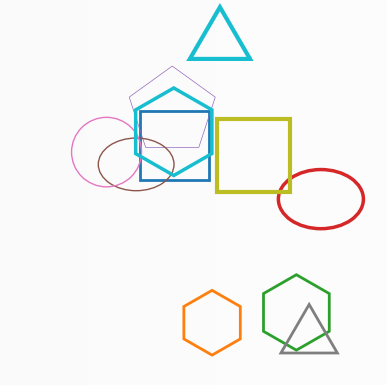[{"shape": "square", "thickness": 2, "radius": 0.45, "center": [0.451, 0.623]}, {"shape": "hexagon", "thickness": 2, "radius": 0.42, "center": [0.547, 0.162]}, {"shape": "hexagon", "thickness": 2, "radius": 0.49, "center": [0.765, 0.188]}, {"shape": "oval", "thickness": 2.5, "radius": 0.55, "center": [0.828, 0.483]}, {"shape": "pentagon", "thickness": 0.5, "radius": 0.58, "center": [0.444, 0.712]}, {"shape": "oval", "thickness": 1, "radius": 0.49, "center": [0.351, 0.573]}, {"shape": "circle", "thickness": 1, "radius": 0.45, "center": [0.275, 0.605]}, {"shape": "triangle", "thickness": 2, "radius": 0.42, "center": [0.798, 0.125]}, {"shape": "square", "thickness": 3, "radius": 0.48, "center": [0.654, 0.597]}, {"shape": "triangle", "thickness": 3, "radius": 0.45, "center": [0.568, 0.892]}, {"shape": "hexagon", "thickness": 2.5, "radius": 0.57, "center": [0.448, 0.658]}]